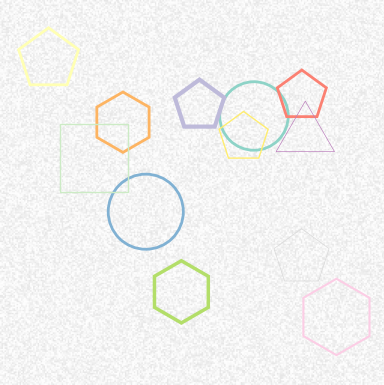[{"shape": "circle", "thickness": 2, "radius": 0.44, "center": [0.66, 0.699]}, {"shape": "pentagon", "thickness": 2, "radius": 0.41, "center": [0.126, 0.846]}, {"shape": "pentagon", "thickness": 3, "radius": 0.34, "center": [0.518, 0.726]}, {"shape": "pentagon", "thickness": 2, "radius": 0.33, "center": [0.784, 0.751]}, {"shape": "circle", "thickness": 2, "radius": 0.49, "center": [0.379, 0.45]}, {"shape": "hexagon", "thickness": 2, "radius": 0.39, "center": [0.319, 0.683]}, {"shape": "hexagon", "thickness": 2.5, "radius": 0.4, "center": [0.471, 0.242]}, {"shape": "hexagon", "thickness": 1.5, "radius": 0.5, "center": [0.874, 0.177]}, {"shape": "pentagon", "thickness": 0.5, "radius": 0.38, "center": [0.783, 0.331]}, {"shape": "triangle", "thickness": 0.5, "radius": 0.44, "center": [0.793, 0.65]}, {"shape": "square", "thickness": 1, "radius": 0.44, "center": [0.243, 0.59]}, {"shape": "pentagon", "thickness": 1, "radius": 0.33, "center": [0.633, 0.643]}]